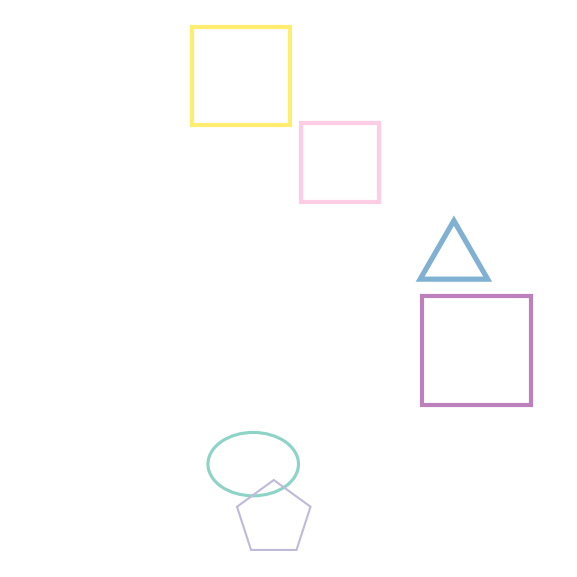[{"shape": "oval", "thickness": 1.5, "radius": 0.39, "center": [0.438, 0.195]}, {"shape": "pentagon", "thickness": 1, "radius": 0.33, "center": [0.474, 0.101]}, {"shape": "triangle", "thickness": 2.5, "radius": 0.34, "center": [0.786, 0.55]}, {"shape": "square", "thickness": 2, "radius": 0.34, "center": [0.589, 0.718]}, {"shape": "square", "thickness": 2, "radius": 0.47, "center": [0.825, 0.392]}, {"shape": "square", "thickness": 2, "radius": 0.43, "center": [0.417, 0.867]}]